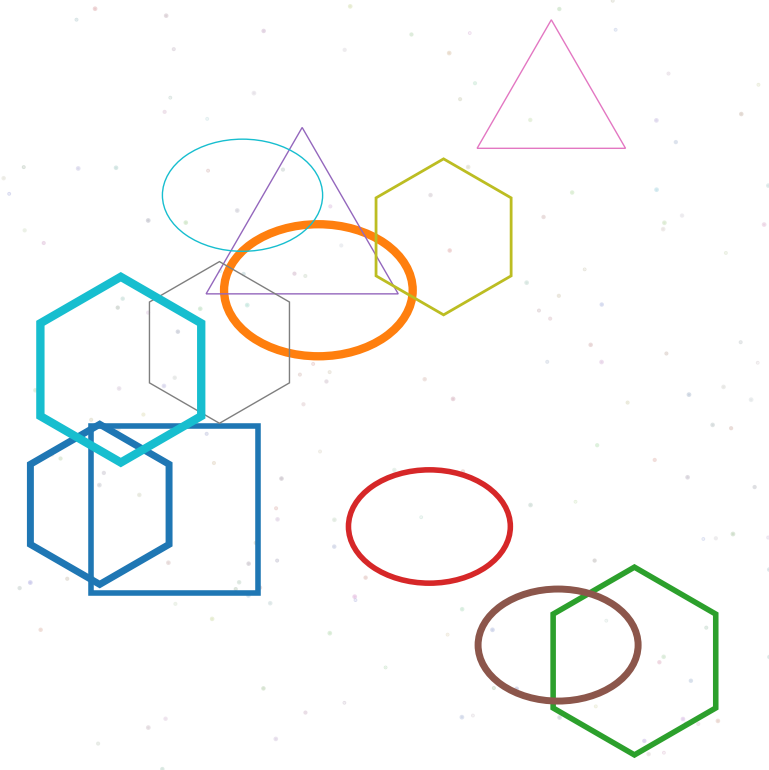[{"shape": "square", "thickness": 2, "radius": 0.54, "center": [0.227, 0.338]}, {"shape": "hexagon", "thickness": 2.5, "radius": 0.52, "center": [0.13, 0.345]}, {"shape": "oval", "thickness": 3, "radius": 0.61, "center": [0.413, 0.623]}, {"shape": "hexagon", "thickness": 2, "radius": 0.61, "center": [0.824, 0.142]}, {"shape": "oval", "thickness": 2, "radius": 0.53, "center": [0.558, 0.316]}, {"shape": "triangle", "thickness": 0.5, "radius": 0.72, "center": [0.392, 0.69]}, {"shape": "oval", "thickness": 2.5, "radius": 0.52, "center": [0.725, 0.162]}, {"shape": "triangle", "thickness": 0.5, "radius": 0.56, "center": [0.716, 0.863]}, {"shape": "hexagon", "thickness": 0.5, "radius": 0.52, "center": [0.285, 0.555]}, {"shape": "hexagon", "thickness": 1, "radius": 0.51, "center": [0.576, 0.692]}, {"shape": "hexagon", "thickness": 3, "radius": 0.6, "center": [0.157, 0.52]}, {"shape": "oval", "thickness": 0.5, "radius": 0.52, "center": [0.315, 0.746]}]